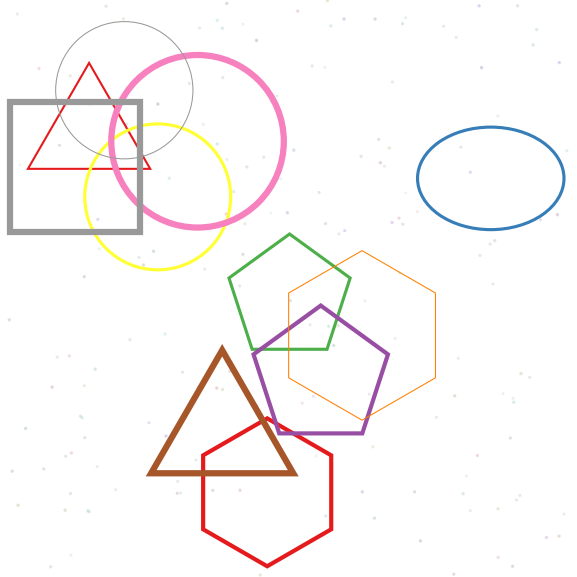[{"shape": "triangle", "thickness": 1, "radius": 0.61, "center": [0.154, 0.768]}, {"shape": "hexagon", "thickness": 2, "radius": 0.64, "center": [0.463, 0.147]}, {"shape": "oval", "thickness": 1.5, "radius": 0.63, "center": [0.85, 0.69]}, {"shape": "pentagon", "thickness": 1.5, "radius": 0.55, "center": [0.501, 0.484]}, {"shape": "pentagon", "thickness": 2, "radius": 0.61, "center": [0.555, 0.348]}, {"shape": "hexagon", "thickness": 0.5, "radius": 0.73, "center": [0.627, 0.418]}, {"shape": "circle", "thickness": 1.5, "radius": 0.63, "center": [0.273, 0.658]}, {"shape": "triangle", "thickness": 3, "radius": 0.71, "center": [0.385, 0.251]}, {"shape": "circle", "thickness": 3, "radius": 0.75, "center": [0.342, 0.755]}, {"shape": "circle", "thickness": 0.5, "radius": 0.59, "center": [0.215, 0.843]}, {"shape": "square", "thickness": 3, "radius": 0.56, "center": [0.131, 0.709]}]